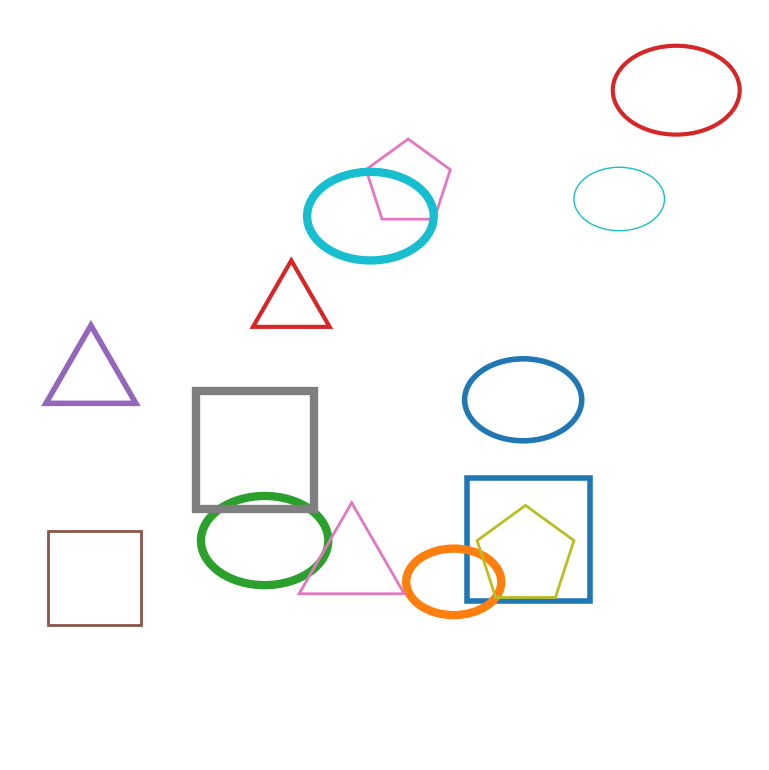[{"shape": "oval", "thickness": 2, "radius": 0.38, "center": [0.679, 0.481]}, {"shape": "square", "thickness": 2, "radius": 0.4, "center": [0.687, 0.299]}, {"shape": "oval", "thickness": 3, "radius": 0.31, "center": [0.589, 0.244]}, {"shape": "oval", "thickness": 3, "radius": 0.41, "center": [0.344, 0.298]}, {"shape": "oval", "thickness": 1.5, "radius": 0.41, "center": [0.878, 0.883]}, {"shape": "triangle", "thickness": 1.5, "radius": 0.29, "center": [0.378, 0.604]}, {"shape": "triangle", "thickness": 2, "radius": 0.34, "center": [0.118, 0.51]}, {"shape": "square", "thickness": 1, "radius": 0.3, "center": [0.123, 0.249]}, {"shape": "pentagon", "thickness": 1, "radius": 0.29, "center": [0.53, 0.762]}, {"shape": "triangle", "thickness": 1, "radius": 0.39, "center": [0.457, 0.268]}, {"shape": "square", "thickness": 3, "radius": 0.38, "center": [0.331, 0.415]}, {"shape": "pentagon", "thickness": 1, "radius": 0.33, "center": [0.683, 0.278]}, {"shape": "oval", "thickness": 0.5, "radius": 0.29, "center": [0.804, 0.742]}, {"shape": "oval", "thickness": 3, "radius": 0.41, "center": [0.481, 0.719]}]